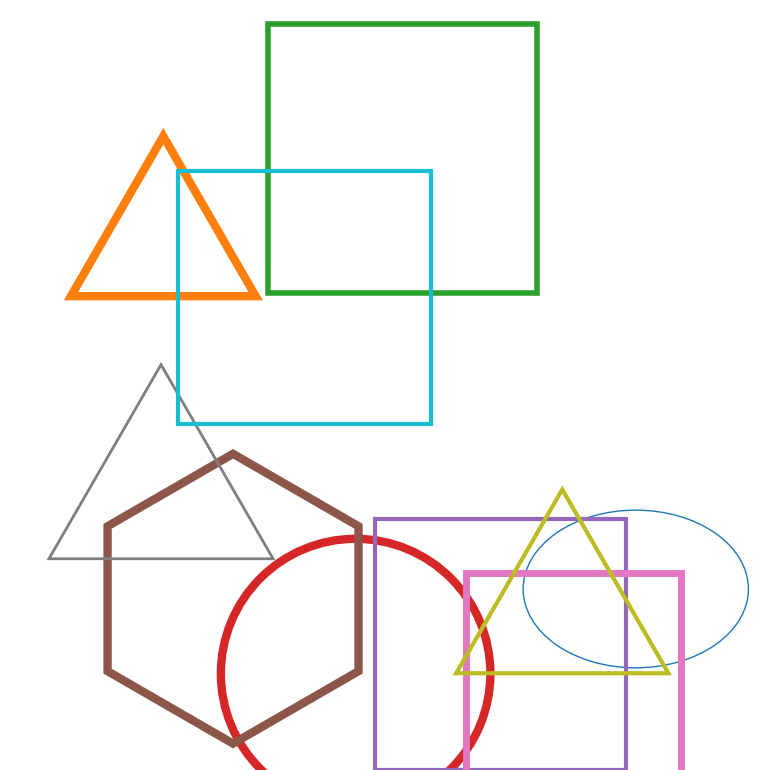[{"shape": "oval", "thickness": 0.5, "radius": 0.73, "center": [0.826, 0.235]}, {"shape": "triangle", "thickness": 3, "radius": 0.69, "center": [0.212, 0.685]}, {"shape": "square", "thickness": 2, "radius": 0.87, "center": [0.523, 0.794]}, {"shape": "circle", "thickness": 3, "radius": 0.88, "center": [0.462, 0.125]}, {"shape": "square", "thickness": 1.5, "radius": 0.81, "center": [0.65, 0.163]}, {"shape": "hexagon", "thickness": 3, "radius": 0.94, "center": [0.303, 0.222]}, {"shape": "square", "thickness": 2.5, "radius": 0.7, "center": [0.745, 0.117]}, {"shape": "triangle", "thickness": 1, "radius": 0.84, "center": [0.209, 0.358]}, {"shape": "triangle", "thickness": 1.5, "radius": 0.8, "center": [0.73, 0.205]}, {"shape": "square", "thickness": 1.5, "radius": 0.82, "center": [0.396, 0.614]}]